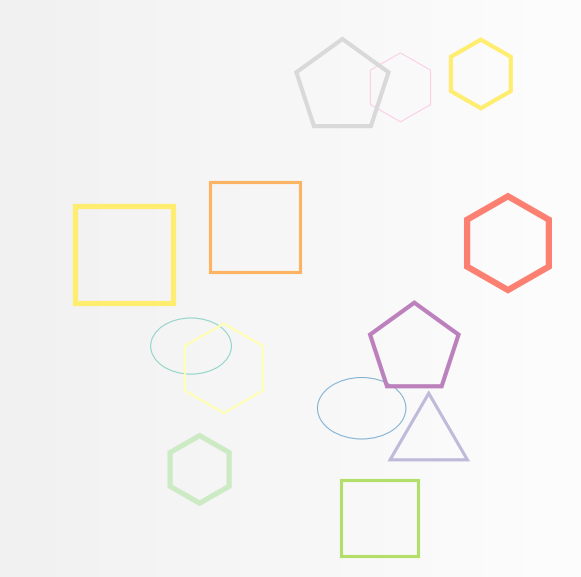[{"shape": "oval", "thickness": 0.5, "radius": 0.35, "center": [0.329, 0.4]}, {"shape": "hexagon", "thickness": 1, "radius": 0.39, "center": [0.385, 0.361]}, {"shape": "triangle", "thickness": 1.5, "radius": 0.38, "center": [0.738, 0.241]}, {"shape": "hexagon", "thickness": 3, "radius": 0.41, "center": [0.874, 0.578]}, {"shape": "oval", "thickness": 0.5, "radius": 0.38, "center": [0.622, 0.292]}, {"shape": "square", "thickness": 1.5, "radius": 0.39, "center": [0.439, 0.607]}, {"shape": "square", "thickness": 1.5, "radius": 0.33, "center": [0.654, 0.102]}, {"shape": "hexagon", "thickness": 0.5, "radius": 0.3, "center": [0.689, 0.848]}, {"shape": "pentagon", "thickness": 2, "radius": 0.42, "center": [0.589, 0.848]}, {"shape": "pentagon", "thickness": 2, "radius": 0.4, "center": [0.713, 0.395]}, {"shape": "hexagon", "thickness": 2.5, "radius": 0.29, "center": [0.343, 0.186]}, {"shape": "square", "thickness": 2.5, "radius": 0.42, "center": [0.214, 0.559]}, {"shape": "hexagon", "thickness": 2, "radius": 0.3, "center": [0.827, 0.871]}]